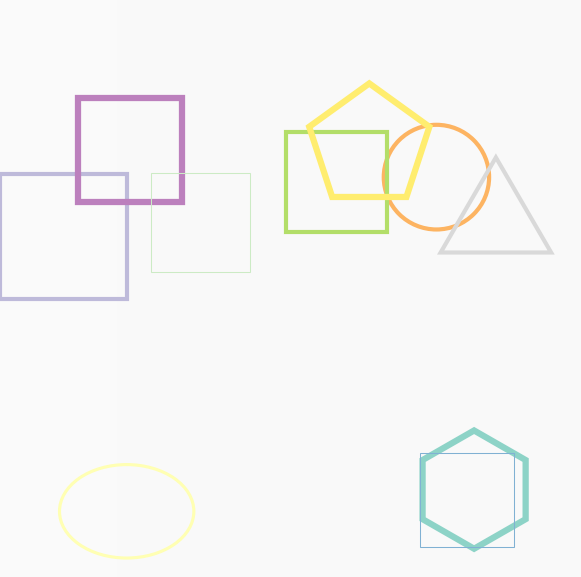[{"shape": "hexagon", "thickness": 3, "radius": 0.51, "center": [0.816, 0.151]}, {"shape": "oval", "thickness": 1.5, "radius": 0.58, "center": [0.218, 0.114]}, {"shape": "square", "thickness": 2, "radius": 0.54, "center": [0.109, 0.59]}, {"shape": "square", "thickness": 0.5, "radius": 0.41, "center": [0.803, 0.133]}, {"shape": "circle", "thickness": 2, "radius": 0.45, "center": [0.751, 0.692]}, {"shape": "square", "thickness": 2, "radius": 0.44, "center": [0.579, 0.684]}, {"shape": "triangle", "thickness": 2, "radius": 0.55, "center": [0.853, 0.617]}, {"shape": "square", "thickness": 3, "radius": 0.45, "center": [0.223, 0.739]}, {"shape": "square", "thickness": 0.5, "radius": 0.43, "center": [0.345, 0.614]}, {"shape": "pentagon", "thickness": 3, "radius": 0.54, "center": [0.635, 0.746]}]